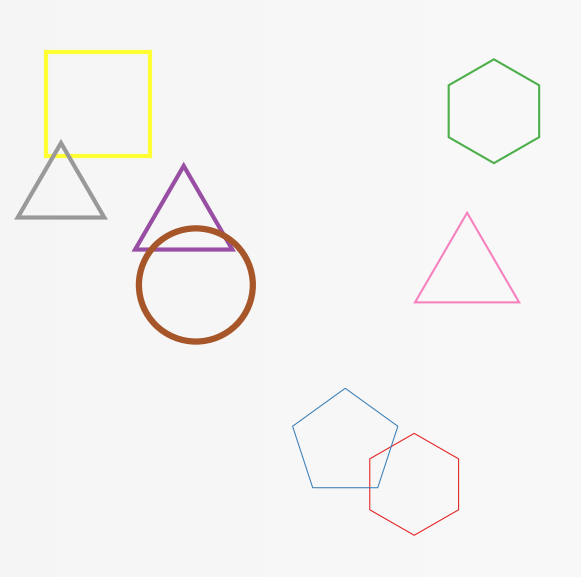[{"shape": "hexagon", "thickness": 0.5, "radius": 0.44, "center": [0.713, 0.16]}, {"shape": "pentagon", "thickness": 0.5, "radius": 0.48, "center": [0.594, 0.232]}, {"shape": "hexagon", "thickness": 1, "radius": 0.45, "center": [0.85, 0.807]}, {"shape": "triangle", "thickness": 2, "radius": 0.48, "center": [0.316, 0.615]}, {"shape": "square", "thickness": 2, "radius": 0.45, "center": [0.169, 0.819]}, {"shape": "circle", "thickness": 3, "radius": 0.49, "center": [0.337, 0.506]}, {"shape": "triangle", "thickness": 1, "radius": 0.52, "center": [0.804, 0.527]}, {"shape": "triangle", "thickness": 2, "radius": 0.43, "center": [0.105, 0.665]}]